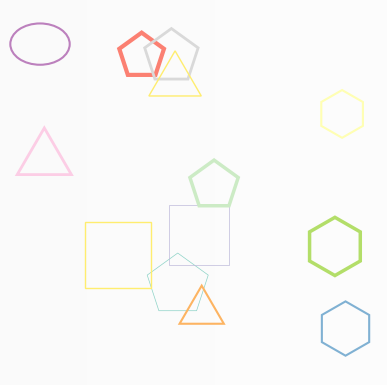[{"shape": "pentagon", "thickness": 0.5, "radius": 0.41, "center": [0.459, 0.26]}, {"shape": "hexagon", "thickness": 1.5, "radius": 0.31, "center": [0.883, 0.704]}, {"shape": "square", "thickness": 0.5, "radius": 0.39, "center": [0.514, 0.389]}, {"shape": "pentagon", "thickness": 3, "radius": 0.3, "center": [0.366, 0.855]}, {"shape": "hexagon", "thickness": 1.5, "radius": 0.35, "center": [0.892, 0.147]}, {"shape": "triangle", "thickness": 1.5, "radius": 0.33, "center": [0.521, 0.192]}, {"shape": "hexagon", "thickness": 2.5, "radius": 0.38, "center": [0.864, 0.36]}, {"shape": "triangle", "thickness": 2, "radius": 0.4, "center": [0.114, 0.587]}, {"shape": "pentagon", "thickness": 2, "radius": 0.36, "center": [0.442, 0.853]}, {"shape": "oval", "thickness": 1.5, "radius": 0.38, "center": [0.103, 0.885]}, {"shape": "pentagon", "thickness": 2.5, "radius": 0.33, "center": [0.552, 0.519]}, {"shape": "square", "thickness": 1, "radius": 0.42, "center": [0.304, 0.337]}, {"shape": "triangle", "thickness": 1, "radius": 0.39, "center": [0.452, 0.79]}]